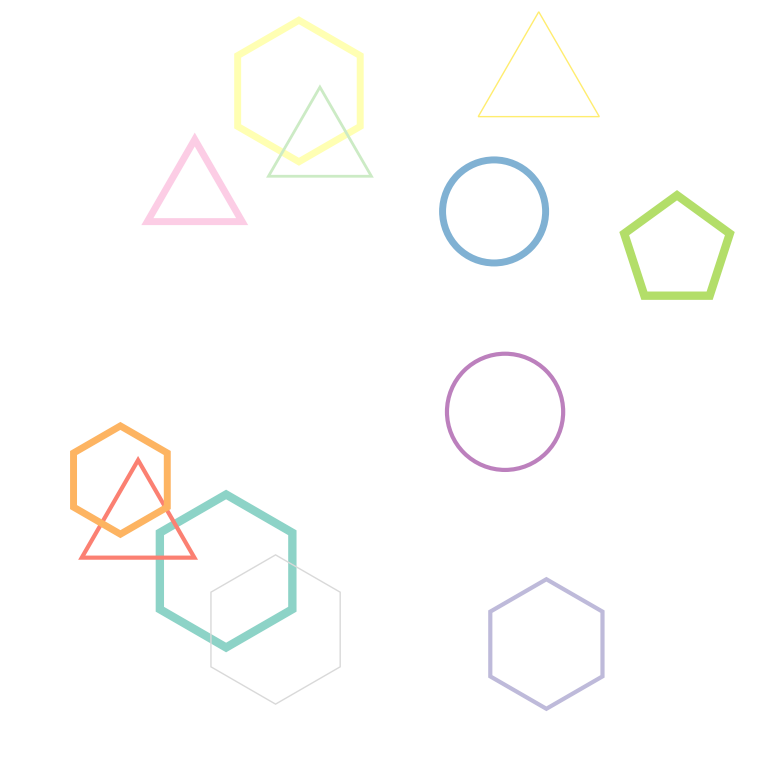[{"shape": "hexagon", "thickness": 3, "radius": 0.5, "center": [0.294, 0.258]}, {"shape": "hexagon", "thickness": 2.5, "radius": 0.46, "center": [0.388, 0.882]}, {"shape": "hexagon", "thickness": 1.5, "radius": 0.42, "center": [0.71, 0.164]}, {"shape": "triangle", "thickness": 1.5, "radius": 0.42, "center": [0.179, 0.318]}, {"shape": "circle", "thickness": 2.5, "radius": 0.33, "center": [0.642, 0.725]}, {"shape": "hexagon", "thickness": 2.5, "radius": 0.35, "center": [0.156, 0.377]}, {"shape": "pentagon", "thickness": 3, "radius": 0.36, "center": [0.879, 0.674]}, {"shape": "triangle", "thickness": 2.5, "radius": 0.36, "center": [0.253, 0.748]}, {"shape": "hexagon", "thickness": 0.5, "radius": 0.48, "center": [0.358, 0.182]}, {"shape": "circle", "thickness": 1.5, "radius": 0.38, "center": [0.656, 0.465]}, {"shape": "triangle", "thickness": 1, "radius": 0.39, "center": [0.416, 0.81]}, {"shape": "triangle", "thickness": 0.5, "radius": 0.45, "center": [0.7, 0.894]}]